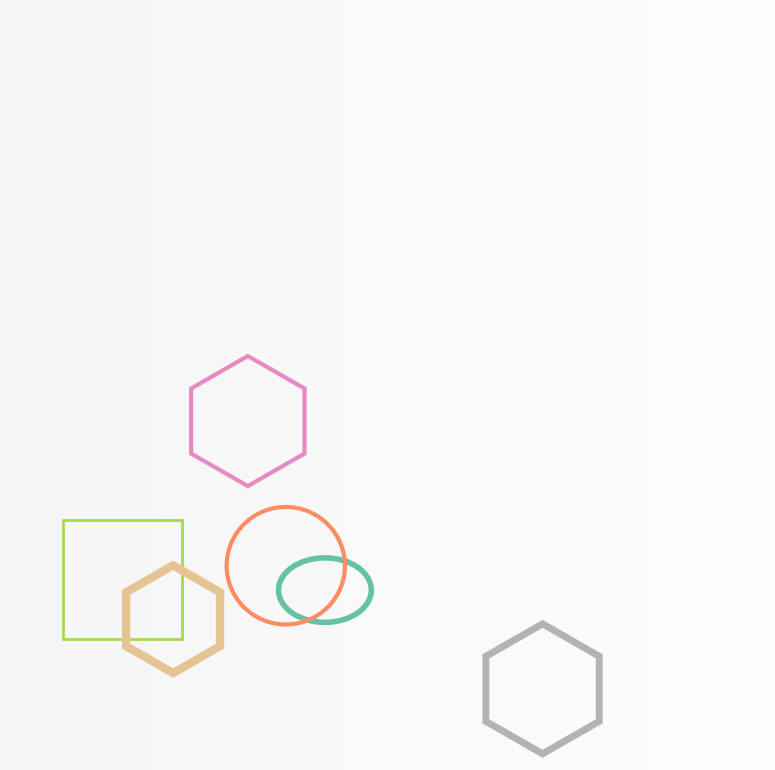[{"shape": "oval", "thickness": 2, "radius": 0.3, "center": [0.419, 0.234]}, {"shape": "circle", "thickness": 1.5, "radius": 0.38, "center": [0.369, 0.265]}, {"shape": "hexagon", "thickness": 1.5, "radius": 0.42, "center": [0.32, 0.453]}, {"shape": "square", "thickness": 1, "radius": 0.39, "center": [0.158, 0.247]}, {"shape": "hexagon", "thickness": 3, "radius": 0.35, "center": [0.223, 0.196]}, {"shape": "hexagon", "thickness": 2.5, "radius": 0.42, "center": [0.7, 0.105]}]